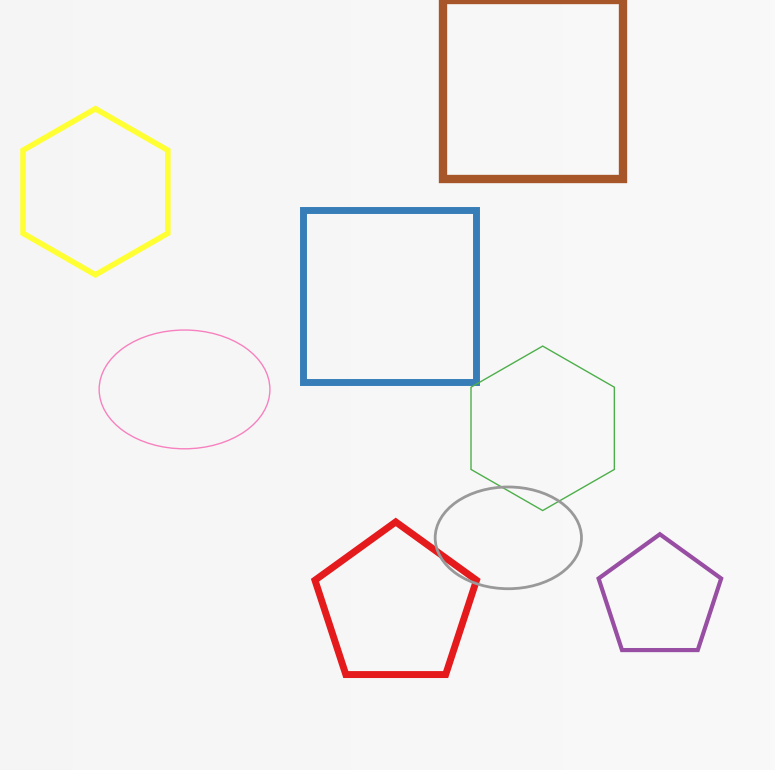[{"shape": "pentagon", "thickness": 2.5, "radius": 0.55, "center": [0.511, 0.213]}, {"shape": "square", "thickness": 2.5, "radius": 0.56, "center": [0.503, 0.616]}, {"shape": "hexagon", "thickness": 0.5, "radius": 0.53, "center": [0.7, 0.444]}, {"shape": "pentagon", "thickness": 1.5, "radius": 0.42, "center": [0.851, 0.223]}, {"shape": "hexagon", "thickness": 2, "radius": 0.54, "center": [0.123, 0.751]}, {"shape": "square", "thickness": 3, "radius": 0.58, "center": [0.687, 0.884]}, {"shape": "oval", "thickness": 0.5, "radius": 0.55, "center": [0.238, 0.494]}, {"shape": "oval", "thickness": 1, "radius": 0.47, "center": [0.656, 0.301]}]